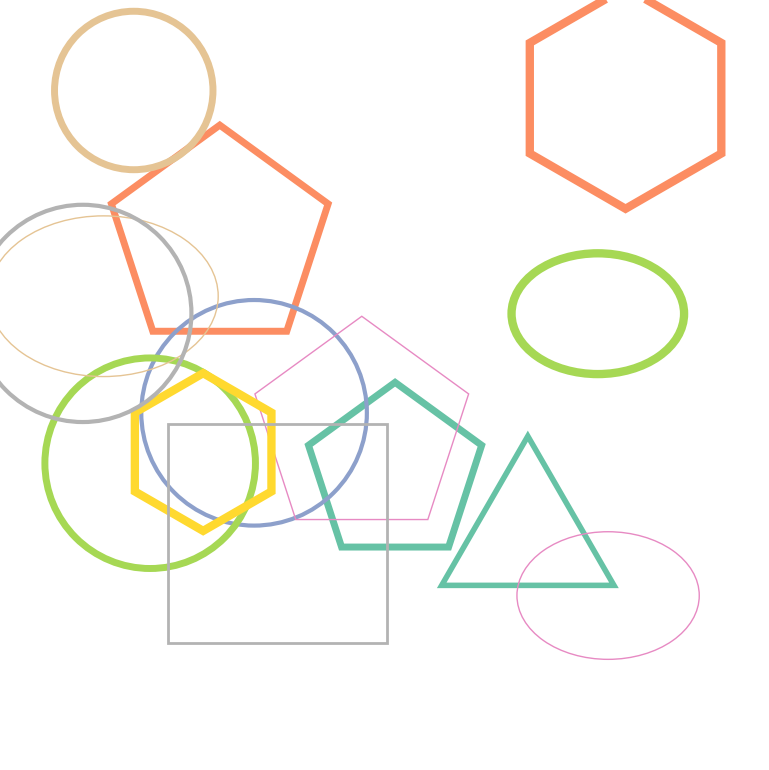[{"shape": "pentagon", "thickness": 2.5, "radius": 0.59, "center": [0.513, 0.385]}, {"shape": "triangle", "thickness": 2, "radius": 0.65, "center": [0.685, 0.304]}, {"shape": "hexagon", "thickness": 3, "radius": 0.72, "center": [0.812, 0.872]}, {"shape": "pentagon", "thickness": 2.5, "radius": 0.74, "center": [0.285, 0.69]}, {"shape": "circle", "thickness": 1.5, "radius": 0.73, "center": [0.33, 0.464]}, {"shape": "pentagon", "thickness": 0.5, "radius": 0.73, "center": [0.47, 0.443]}, {"shape": "oval", "thickness": 0.5, "radius": 0.59, "center": [0.79, 0.227]}, {"shape": "oval", "thickness": 3, "radius": 0.56, "center": [0.776, 0.593]}, {"shape": "circle", "thickness": 2.5, "radius": 0.68, "center": [0.195, 0.398]}, {"shape": "hexagon", "thickness": 3, "radius": 0.51, "center": [0.264, 0.413]}, {"shape": "circle", "thickness": 2.5, "radius": 0.51, "center": [0.174, 0.882]}, {"shape": "oval", "thickness": 0.5, "radius": 0.75, "center": [0.134, 0.615]}, {"shape": "circle", "thickness": 1.5, "radius": 0.71, "center": [0.108, 0.593]}, {"shape": "square", "thickness": 1, "radius": 0.71, "center": [0.36, 0.307]}]